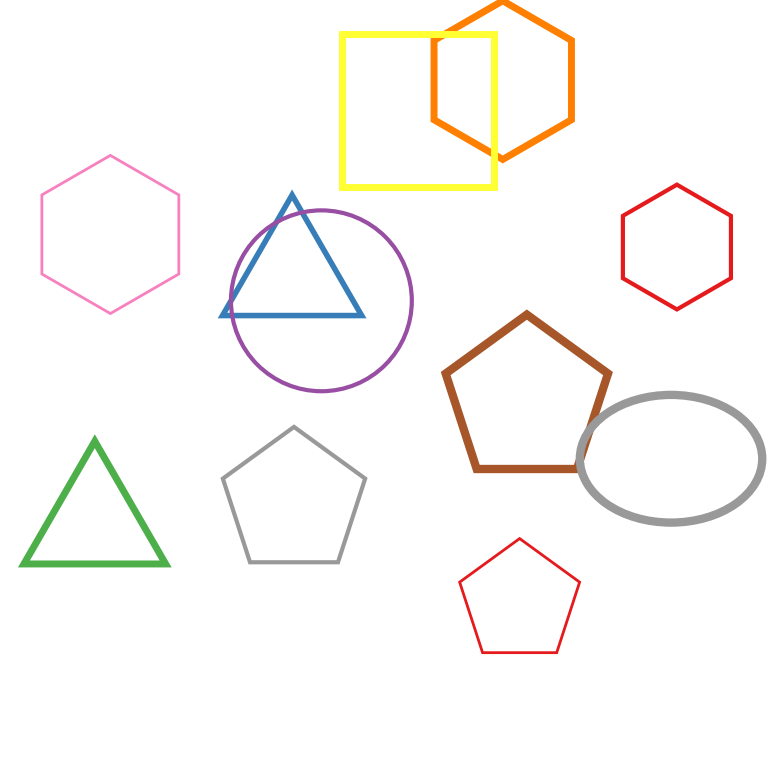[{"shape": "hexagon", "thickness": 1.5, "radius": 0.41, "center": [0.879, 0.679]}, {"shape": "pentagon", "thickness": 1, "radius": 0.41, "center": [0.675, 0.219]}, {"shape": "triangle", "thickness": 2, "radius": 0.52, "center": [0.379, 0.642]}, {"shape": "triangle", "thickness": 2.5, "radius": 0.53, "center": [0.123, 0.321]}, {"shape": "circle", "thickness": 1.5, "radius": 0.59, "center": [0.417, 0.609]}, {"shape": "hexagon", "thickness": 2.5, "radius": 0.52, "center": [0.653, 0.896]}, {"shape": "square", "thickness": 2.5, "radius": 0.5, "center": [0.543, 0.857]}, {"shape": "pentagon", "thickness": 3, "radius": 0.55, "center": [0.684, 0.481]}, {"shape": "hexagon", "thickness": 1, "radius": 0.51, "center": [0.143, 0.695]}, {"shape": "pentagon", "thickness": 1.5, "radius": 0.49, "center": [0.382, 0.348]}, {"shape": "oval", "thickness": 3, "radius": 0.59, "center": [0.871, 0.404]}]